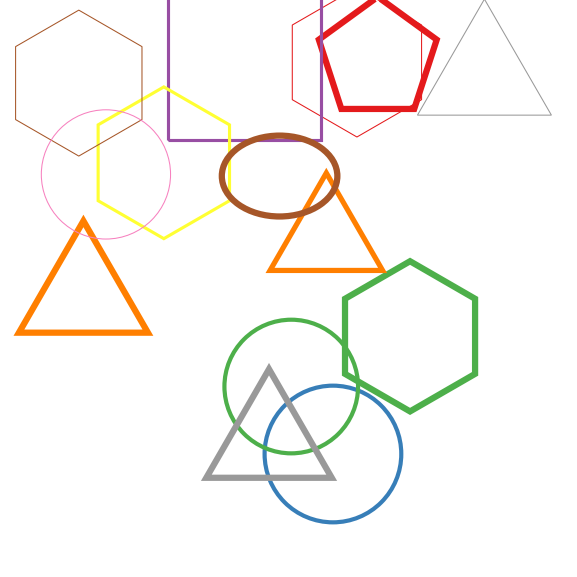[{"shape": "pentagon", "thickness": 3, "radius": 0.54, "center": [0.654, 0.897]}, {"shape": "hexagon", "thickness": 0.5, "radius": 0.65, "center": [0.618, 0.891]}, {"shape": "circle", "thickness": 2, "radius": 0.59, "center": [0.577, 0.213]}, {"shape": "circle", "thickness": 2, "radius": 0.58, "center": [0.504, 0.33]}, {"shape": "hexagon", "thickness": 3, "radius": 0.65, "center": [0.71, 0.417]}, {"shape": "square", "thickness": 1.5, "radius": 0.66, "center": [0.424, 0.889]}, {"shape": "triangle", "thickness": 2.5, "radius": 0.56, "center": [0.565, 0.587]}, {"shape": "triangle", "thickness": 3, "radius": 0.64, "center": [0.144, 0.488]}, {"shape": "hexagon", "thickness": 1.5, "radius": 0.66, "center": [0.284, 0.717]}, {"shape": "oval", "thickness": 3, "radius": 0.5, "center": [0.484, 0.694]}, {"shape": "hexagon", "thickness": 0.5, "radius": 0.63, "center": [0.136, 0.855]}, {"shape": "circle", "thickness": 0.5, "radius": 0.56, "center": [0.183, 0.697]}, {"shape": "triangle", "thickness": 3, "radius": 0.63, "center": [0.466, 0.235]}, {"shape": "triangle", "thickness": 0.5, "radius": 0.67, "center": [0.839, 0.867]}]